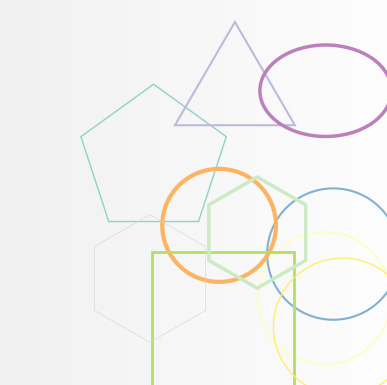[{"shape": "pentagon", "thickness": 1, "radius": 0.99, "center": [0.396, 0.584]}, {"shape": "circle", "thickness": 1, "radius": 0.86, "center": [0.837, 0.226]}, {"shape": "triangle", "thickness": 1.5, "radius": 0.89, "center": [0.606, 0.764]}, {"shape": "circle", "thickness": 1.5, "radius": 0.85, "center": [0.86, 0.34]}, {"shape": "circle", "thickness": 3, "radius": 0.73, "center": [0.565, 0.415]}, {"shape": "square", "thickness": 2, "radius": 0.92, "center": [0.575, 0.161]}, {"shape": "hexagon", "thickness": 0.5, "radius": 0.83, "center": [0.387, 0.277]}, {"shape": "oval", "thickness": 2.5, "radius": 0.85, "center": [0.84, 0.764]}, {"shape": "hexagon", "thickness": 2.5, "radius": 0.72, "center": [0.664, 0.396]}, {"shape": "circle", "thickness": 1, "radius": 0.89, "center": [0.884, 0.151]}]